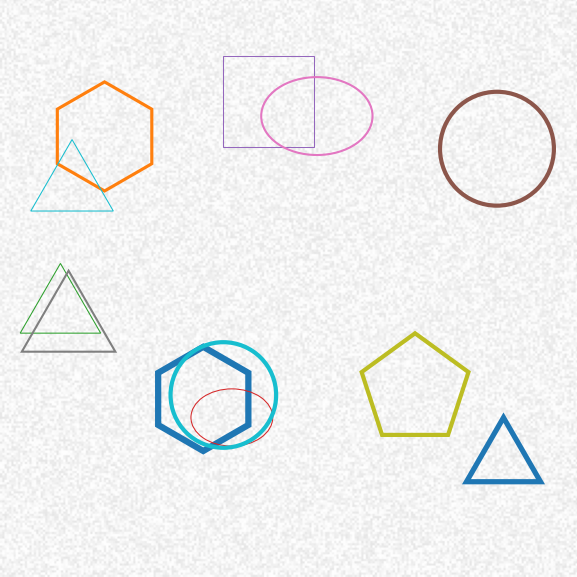[{"shape": "triangle", "thickness": 2.5, "radius": 0.37, "center": [0.872, 0.202]}, {"shape": "hexagon", "thickness": 3, "radius": 0.45, "center": [0.352, 0.308]}, {"shape": "hexagon", "thickness": 1.5, "radius": 0.47, "center": [0.181, 0.763]}, {"shape": "triangle", "thickness": 0.5, "radius": 0.4, "center": [0.105, 0.462]}, {"shape": "oval", "thickness": 0.5, "radius": 0.35, "center": [0.401, 0.276]}, {"shape": "square", "thickness": 0.5, "radius": 0.4, "center": [0.465, 0.823]}, {"shape": "circle", "thickness": 2, "radius": 0.49, "center": [0.861, 0.742]}, {"shape": "oval", "thickness": 1, "radius": 0.48, "center": [0.549, 0.798]}, {"shape": "triangle", "thickness": 1, "radius": 0.47, "center": [0.119, 0.437]}, {"shape": "pentagon", "thickness": 2, "radius": 0.49, "center": [0.719, 0.325]}, {"shape": "circle", "thickness": 2, "radius": 0.46, "center": [0.387, 0.315]}, {"shape": "triangle", "thickness": 0.5, "radius": 0.41, "center": [0.125, 0.675]}]